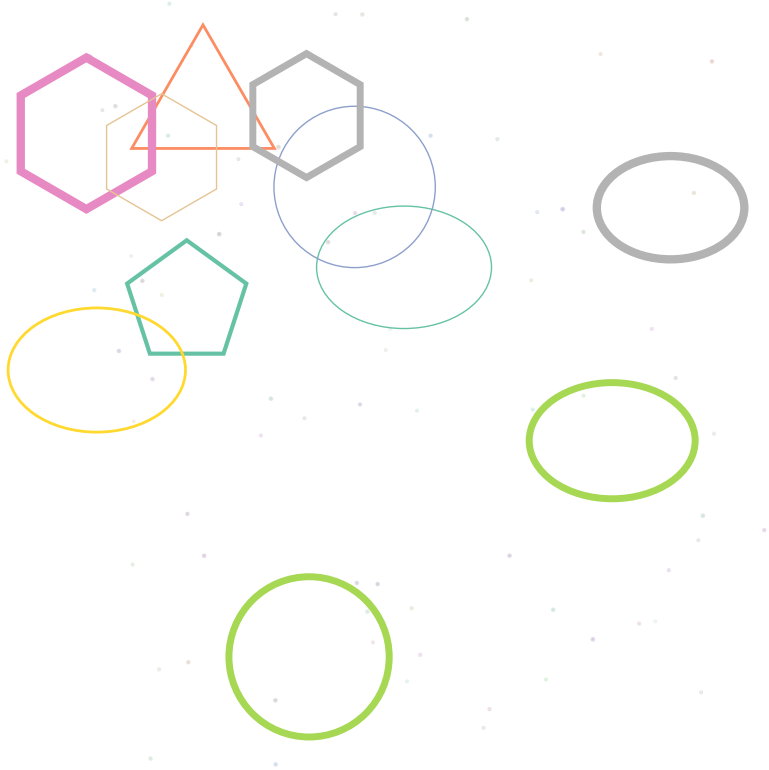[{"shape": "pentagon", "thickness": 1.5, "radius": 0.41, "center": [0.242, 0.607]}, {"shape": "oval", "thickness": 0.5, "radius": 0.57, "center": [0.525, 0.653]}, {"shape": "triangle", "thickness": 1, "radius": 0.54, "center": [0.264, 0.861]}, {"shape": "circle", "thickness": 0.5, "radius": 0.52, "center": [0.461, 0.757]}, {"shape": "hexagon", "thickness": 3, "radius": 0.49, "center": [0.112, 0.827]}, {"shape": "circle", "thickness": 2.5, "radius": 0.52, "center": [0.401, 0.147]}, {"shape": "oval", "thickness": 2.5, "radius": 0.54, "center": [0.795, 0.428]}, {"shape": "oval", "thickness": 1, "radius": 0.58, "center": [0.126, 0.519]}, {"shape": "hexagon", "thickness": 0.5, "radius": 0.41, "center": [0.21, 0.796]}, {"shape": "hexagon", "thickness": 2.5, "radius": 0.4, "center": [0.398, 0.85]}, {"shape": "oval", "thickness": 3, "radius": 0.48, "center": [0.871, 0.73]}]